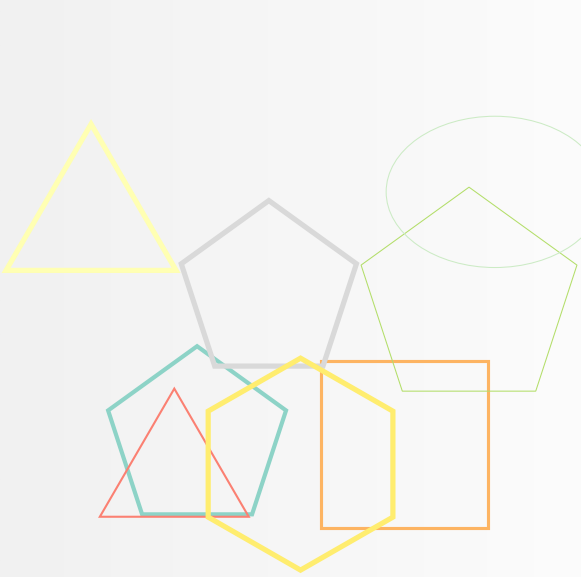[{"shape": "pentagon", "thickness": 2, "radius": 0.8, "center": [0.339, 0.239]}, {"shape": "triangle", "thickness": 2.5, "radius": 0.84, "center": [0.157, 0.615]}, {"shape": "triangle", "thickness": 1, "radius": 0.74, "center": [0.3, 0.178]}, {"shape": "square", "thickness": 1.5, "radius": 0.72, "center": [0.696, 0.23]}, {"shape": "pentagon", "thickness": 0.5, "radius": 0.98, "center": [0.807, 0.48]}, {"shape": "pentagon", "thickness": 2.5, "radius": 0.79, "center": [0.463, 0.493]}, {"shape": "oval", "thickness": 0.5, "radius": 0.94, "center": [0.851, 0.667]}, {"shape": "hexagon", "thickness": 2.5, "radius": 0.92, "center": [0.517, 0.195]}]